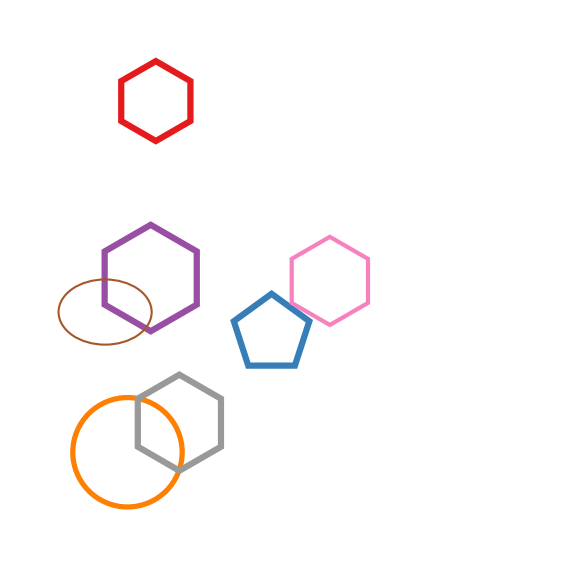[{"shape": "hexagon", "thickness": 3, "radius": 0.35, "center": [0.27, 0.824]}, {"shape": "pentagon", "thickness": 3, "radius": 0.34, "center": [0.47, 0.422]}, {"shape": "hexagon", "thickness": 3, "radius": 0.46, "center": [0.261, 0.518]}, {"shape": "circle", "thickness": 2.5, "radius": 0.47, "center": [0.221, 0.216]}, {"shape": "oval", "thickness": 1, "radius": 0.4, "center": [0.182, 0.459]}, {"shape": "hexagon", "thickness": 2, "radius": 0.38, "center": [0.571, 0.513]}, {"shape": "hexagon", "thickness": 3, "radius": 0.42, "center": [0.311, 0.267]}]